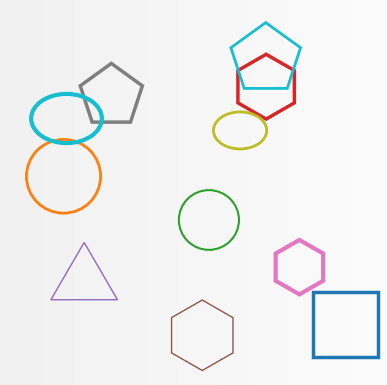[{"shape": "square", "thickness": 2.5, "radius": 0.42, "center": [0.892, 0.156]}, {"shape": "circle", "thickness": 2, "radius": 0.48, "center": [0.164, 0.542]}, {"shape": "circle", "thickness": 1.5, "radius": 0.39, "center": [0.539, 0.429]}, {"shape": "hexagon", "thickness": 2.5, "radius": 0.42, "center": [0.687, 0.775]}, {"shape": "triangle", "thickness": 1, "radius": 0.5, "center": [0.217, 0.271]}, {"shape": "hexagon", "thickness": 1, "radius": 0.46, "center": [0.522, 0.129]}, {"shape": "hexagon", "thickness": 3, "radius": 0.35, "center": [0.773, 0.306]}, {"shape": "pentagon", "thickness": 2.5, "radius": 0.42, "center": [0.287, 0.751]}, {"shape": "oval", "thickness": 2, "radius": 0.34, "center": [0.62, 0.661]}, {"shape": "pentagon", "thickness": 2, "radius": 0.47, "center": [0.686, 0.847]}, {"shape": "oval", "thickness": 3, "radius": 0.46, "center": [0.172, 0.692]}]